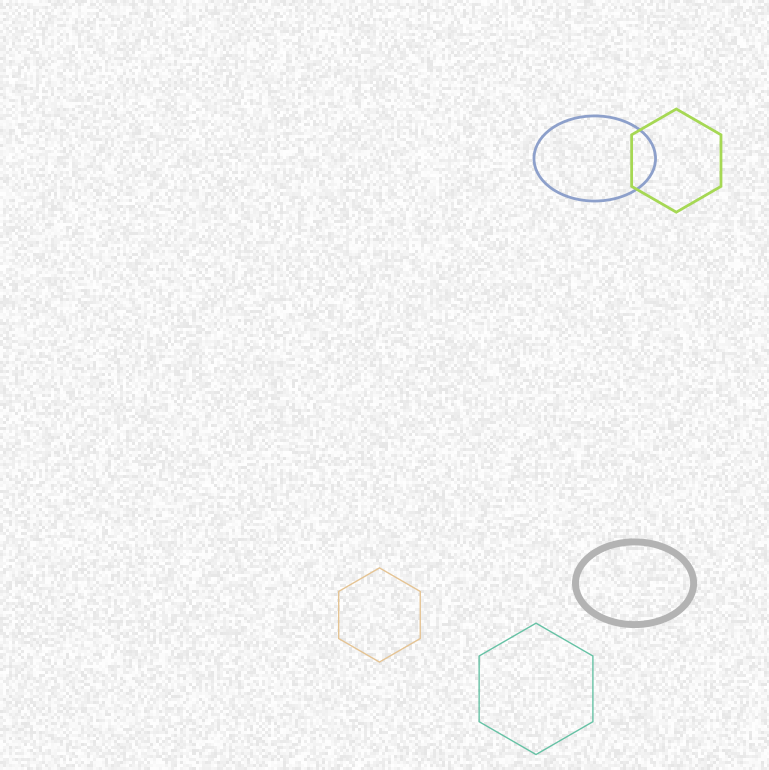[{"shape": "hexagon", "thickness": 0.5, "radius": 0.43, "center": [0.696, 0.105]}, {"shape": "oval", "thickness": 1, "radius": 0.39, "center": [0.772, 0.794]}, {"shape": "hexagon", "thickness": 1, "radius": 0.33, "center": [0.878, 0.791]}, {"shape": "hexagon", "thickness": 0.5, "radius": 0.31, "center": [0.493, 0.201]}, {"shape": "oval", "thickness": 2.5, "radius": 0.38, "center": [0.824, 0.243]}]